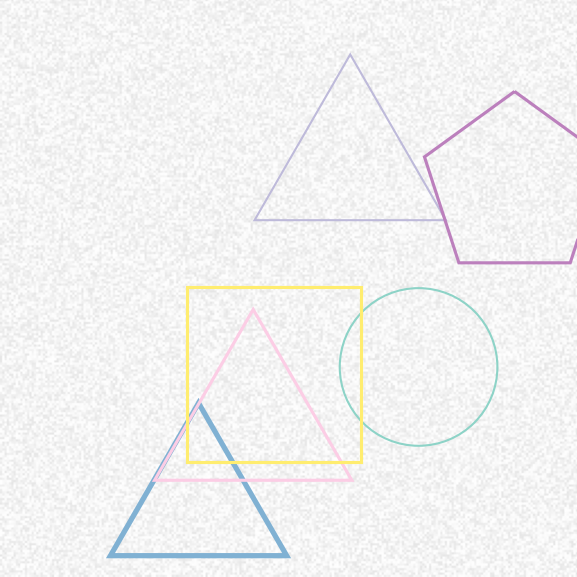[{"shape": "circle", "thickness": 1, "radius": 0.68, "center": [0.725, 0.364]}, {"shape": "triangle", "thickness": 1, "radius": 0.96, "center": [0.606, 0.714]}, {"shape": "triangle", "thickness": 2.5, "radius": 0.88, "center": [0.344, 0.125]}, {"shape": "triangle", "thickness": 1.5, "radius": 0.99, "center": [0.438, 0.266]}, {"shape": "pentagon", "thickness": 1.5, "radius": 0.82, "center": [0.891, 0.677]}, {"shape": "square", "thickness": 1.5, "radius": 0.76, "center": [0.474, 0.351]}]